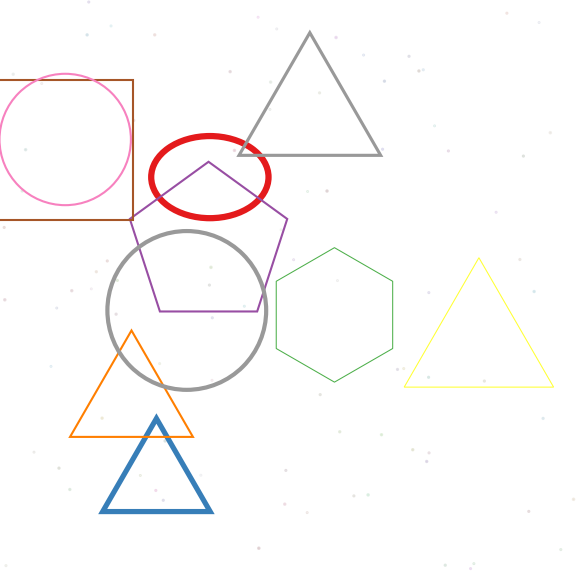[{"shape": "oval", "thickness": 3, "radius": 0.51, "center": [0.363, 0.692]}, {"shape": "triangle", "thickness": 2.5, "radius": 0.54, "center": [0.271, 0.167]}, {"shape": "hexagon", "thickness": 0.5, "radius": 0.58, "center": [0.579, 0.454]}, {"shape": "pentagon", "thickness": 1, "radius": 0.72, "center": [0.361, 0.576]}, {"shape": "triangle", "thickness": 1, "radius": 0.61, "center": [0.228, 0.304]}, {"shape": "triangle", "thickness": 0.5, "radius": 0.75, "center": [0.829, 0.403]}, {"shape": "square", "thickness": 1, "radius": 0.61, "center": [0.109, 0.739]}, {"shape": "circle", "thickness": 1, "radius": 0.57, "center": [0.113, 0.758]}, {"shape": "circle", "thickness": 2, "radius": 0.69, "center": [0.323, 0.462]}, {"shape": "triangle", "thickness": 1.5, "radius": 0.71, "center": [0.537, 0.801]}]